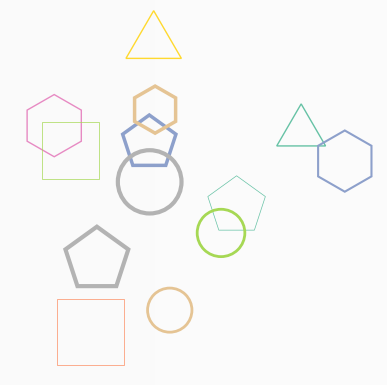[{"shape": "triangle", "thickness": 1, "radius": 0.36, "center": [0.777, 0.657]}, {"shape": "pentagon", "thickness": 0.5, "radius": 0.39, "center": [0.611, 0.465]}, {"shape": "square", "thickness": 0.5, "radius": 0.43, "center": [0.234, 0.138]}, {"shape": "pentagon", "thickness": 2.5, "radius": 0.36, "center": [0.385, 0.629]}, {"shape": "hexagon", "thickness": 1.5, "radius": 0.4, "center": [0.89, 0.582]}, {"shape": "hexagon", "thickness": 1, "radius": 0.4, "center": [0.14, 0.674]}, {"shape": "circle", "thickness": 2, "radius": 0.31, "center": [0.57, 0.395]}, {"shape": "square", "thickness": 0.5, "radius": 0.37, "center": [0.182, 0.61]}, {"shape": "triangle", "thickness": 1, "radius": 0.41, "center": [0.397, 0.89]}, {"shape": "hexagon", "thickness": 2.5, "radius": 0.31, "center": [0.4, 0.715]}, {"shape": "circle", "thickness": 2, "radius": 0.29, "center": [0.438, 0.194]}, {"shape": "circle", "thickness": 3, "radius": 0.41, "center": [0.386, 0.528]}, {"shape": "pentagon", "thickness": 3, "radius": 0.43, "center": [0.25, 0.326]}]